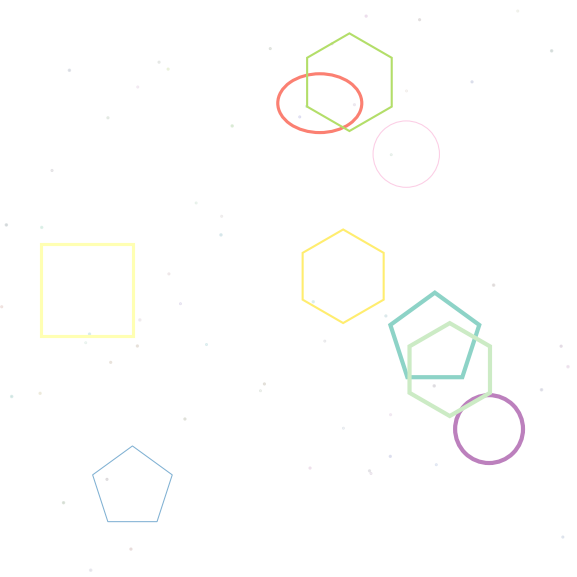[{"shape": "pentagon", "thickness": 2, "radius": 0.4, "center": [0.753, 0.411]}, {"shape": "square", "thickness": 1.5, "radius": 0.4, "center": [0.151, 0.498]}, {"shape": "oval", "thickness": 1.5, "radius": 0.36, "center": [0.554, 0.82]}, {"shape": "pentagon", "thickness": 0.5, "radius": 0.36, "center": [0.229, 0.154]}, {"shape": "hexagon", "thickness": 1, "radius": 0.42, "center": [0.605, 0.857]}, {"shape": "circle", "thickness": 0.5, "radius": 0.29, "center": [0.703, 0.732]}, {"shape": "circle", "thickness": 2, "radius": 0.29, "center": [0.847, 0.256]}, {"shape": "hexagon", "thickness": 2, "radius": 0.4, "center": [0.779, 0.359]}, {"shape": "hexagon", "thickness": 1, "radius": 0.41, "center": [0.594, 0.521]}]